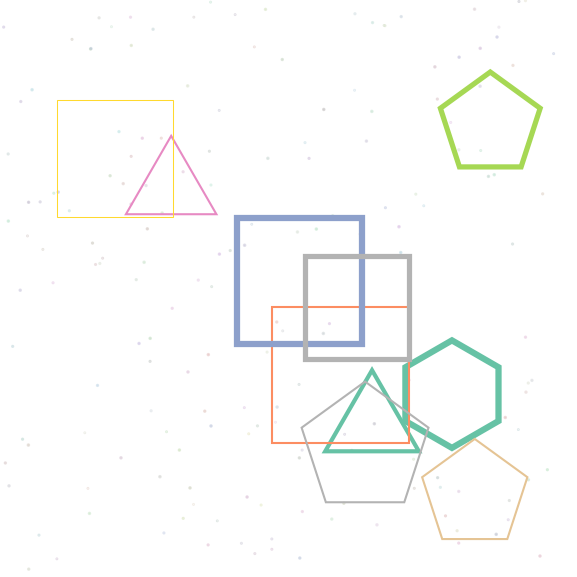[{"shape": "hexagon", "thickness": 3, "radius": 0.47, "center": [0.783, 0.317]}, {"shape": "triangle", "thickness": 2, "radius": 0.47, "center": [0.644, 0.264]}, {"shape": "square", "thickness": 1, "radius": 0.59, "center": [0.59, 0.35]}, {"shape": "square", "thickness": 3, "radius": 0.54, "center": [0.518, 0.513]}, {"shape": "triangle", "thickness": 1, "radius": 0.45, "center": [0.296, 0.673]}, {"shape": "pentagon", "thickness": 2.5, "radius": 0.45, "center": [0.849, 0.784]}, {"shape": "square", "thickness": 0.5, "radius": 0.5, "center": [0.199, 0.725]}, {"shape": "pentagon", "thickness": 1, "radius": 0.48, "center": [0.822, 0.143]}, {"shape": "pentagon", "thickness": 1, "radius": 0.58, "center": [0.632, 0.223]}, {"shape": "square", "thickness": 2.5, "radius": 0.45, "center": [0.618, 0.467]}]